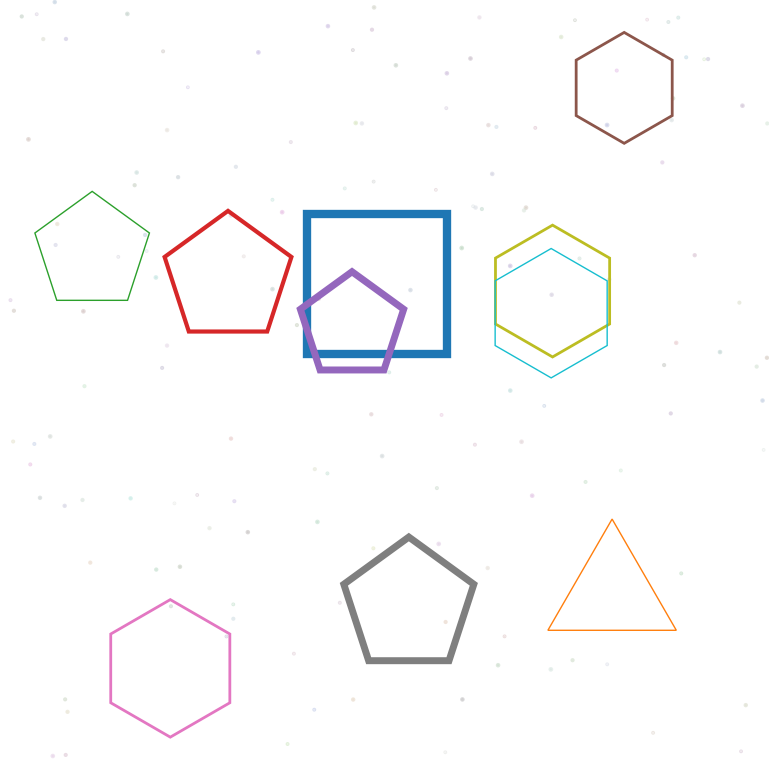[{"shape": "square", "thickness": 3, "radius": 0.45, "center": [0.489, 0.631]}, {"shape": "triangle", "thickness": 0.5, "radius": 0.48, "center": [0.795, 0.23]}, {"shape": "pentagon", "thickness": 0.5, "radius": 0.39, "center": [0.12, 0.673]}, {"shape": "pentagon", "thickness": 1.5, "radius": 0.43, "center": [0.296, 0.64]}, {"shape": "pentagon", "thickness": 2.5, "radius": 0.35, "center": [0.457, 0.577]}, {"shape": "hexagon", "thickness": 1, "radius": 0.36, "center": [0.811, 0.886]}, {"shape": "hexagon", "thickness": 1, "radius": 0.45, "center": [0.221, 0.132]}, {"shape": "pentagon", "thickness": 2.5, "radius": 0.44, "center": [0.531, 0.214]}, {"shape": "hexagon", "thickness": 1, "radius": 0.43, "center": [0.718, 0.622]}, {"shape": "hexagon", "thickness": 0.5, "radius": 0.42, "center": [0.716, 0.593]}]